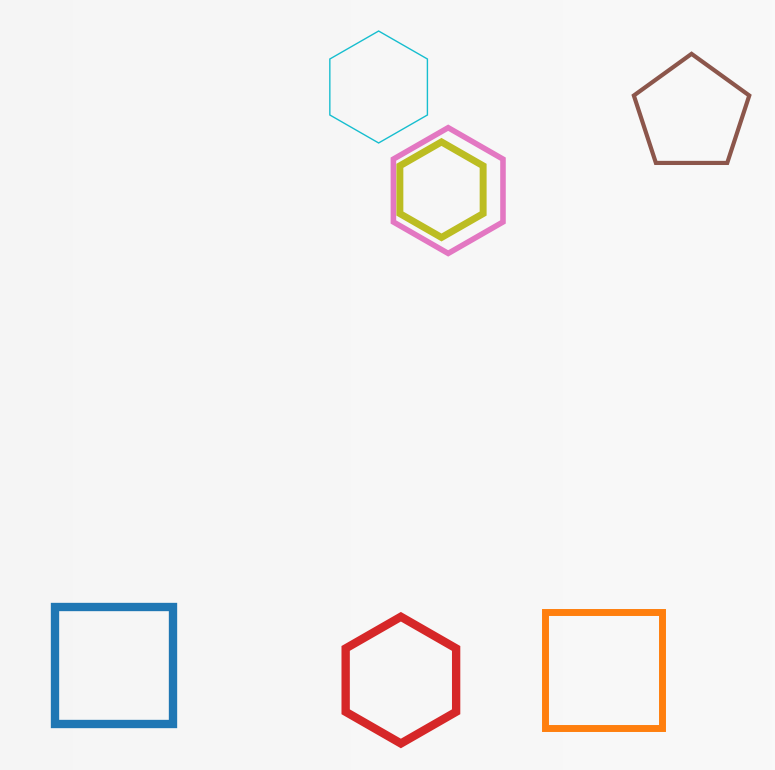[{"shape": "square", "thickness": 3, "radius": 0.38, "center": [0.147, 0.135]}, {"shape": "square", "thickness": 2.5, "radius": 0.38, "center": [0.778, 0.13]}, {"shape": "hexagon", "thickness": 3, "radius": 0.41, "center": [0.517, 0.117]}, {"shape": "pentagon", "thickness": 1.5, "radius": 0.39, "center": [0.892, 0.852]}, {"shape": "hexagon", "thickness": 2, "radius": 0.41, "center": [0.578, 0.753]}, {"shape": "hexagon", "thickness": 2.5, "radius": 0.31, "center": [0.57, 0.754]}, {"shape": "hexagon", "thickness": 0.5, "radius": 0.36, "center": [0.489, 0.887]}]